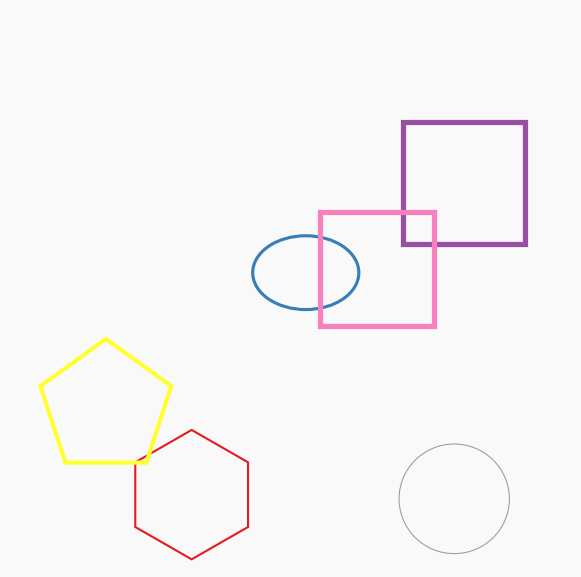[{"shape": "hexagon", "thickness": 1, "radius": 0.56, "center": [0.33, 0.143]}, {"shape": "oval", "thickness": 1.5, "radius": 0.46, "center": [0.526, 0.527]}, {"shape": "square", "thickness": 2.5, "radius": 0.52, "center": [0.799, 0.682]}, {"shape": "pentagon", "thickness": 2, "radius": 0.59, "center": [0.182, 0.294]}, {"shape": "square", "thickness": 2.5, "radius": 0.49, "center": [0.649, 0.534]}, {"shape": "circle", "thickness": 0.5, "radius": 0.47, "center": [0.781, 0.135]}]